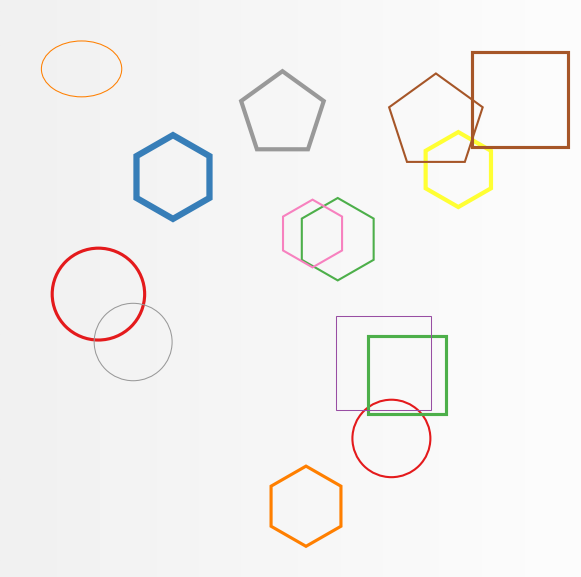[{"shape": "circle", "thickness": 1, "radius": 0.34, "center": [0.673, 0.24]}, {"shape": "circle", "thickness": 1.5, "radius": 0.4, "center": [0.169, 0.49]}, {"shape": "hexagon", "thickness": 3, "radius": 0.36, "center": [0.298, 0.693]}, {"shape": "hexagon", "thickness": 1, "radius": 0.36, "center": [0.581, 0.585]}, {"shape": "square", "thickness": 1.5, "radius": 0.33, "center": [0.7, 0.35]}, {"shape": "square", "thickness": 0.5, "radius": 0.41, "center": [0.66, 0.371]}, {"shape": "hexagon", "thickness": 1.5, "radius": 0.35, "center": [0.526, 0.123]}, {"shape": "oval", "thickness": 0.5, "radius": 0.35, "center": [0.14, 0.88]}, {"shape": "hexagon", "thickness": 2, "radius": 0.32, "center": [0.788, 0.706]}, {"shape": "pentagon", "thickness": 1, "radius": 0.42, "center": [0.75, 0.787]}, {"shape": "square", "thickness": 1.5, "radius": 0.41, "center": [0.895, 0.827]}, {"shape": "hexagon", "thickness": 1, "radius": 0.29, "center": [0.538, 0.595]}, {"shape": "circle", "thickness": 0.5, "radius": 0.34, "center": [0.229, 0.407]}, {"shape": "pentagon", "thickness": 2, "radius": 0.37, "center": [0.486, 0.801]}]